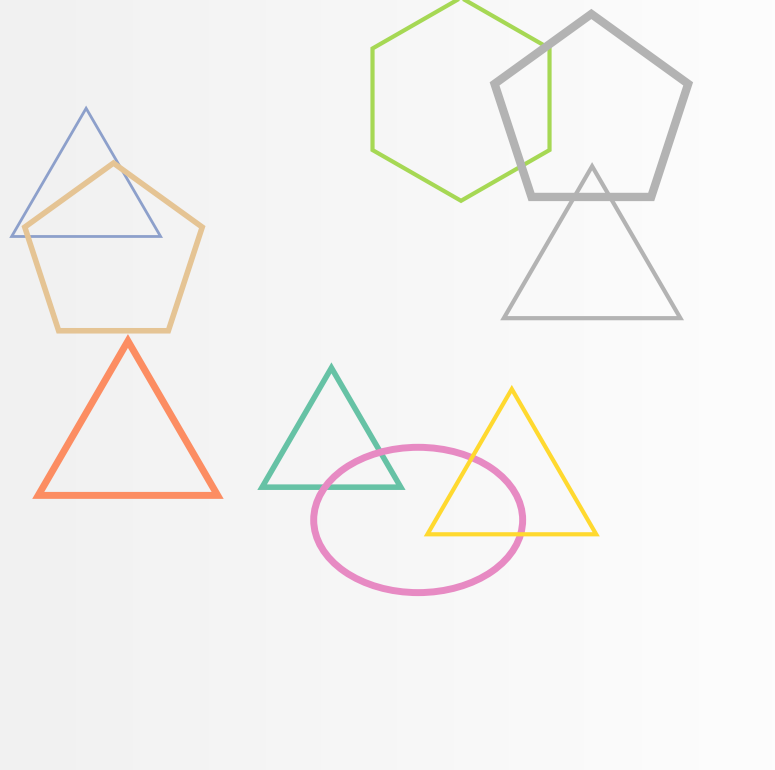[{"shape": "triangle", "thickness": 2, "radius": 0.52, "center": [0.428, 0.419]}, {"shape": "triangle", "thickness": 2.5, "radius": 0.67, "center": [0.165, 0.423]}, {"shape": "triangle", "thickness": 1, "radius": 0.55, "center": [0.111, 0.748]}, {"shape": "oval", "thickness": 2.5, "radius": 0.67, "center": [0.54, 0.325]}, {"shape": "hexagon", "thickness": 1.5, "radius": 0.66, "center": [0.595, 0.871]}, {"shape": "triangle", "thickness": 1.5, "radius": 0.63, "center": [0.66, 0.369]}, {"shape": "pentagon", "thickness": 2, "radius": 0.6, "center": [0.146, 0.668]}, {"shape": "pentagon", "thickness": 3, "radius": 0.66, "center": [0.763, 0.85]}, {"shape": "triangle", "thickness": 1.5, "radius": 0.66, "center": [0.764, 0.653]}]